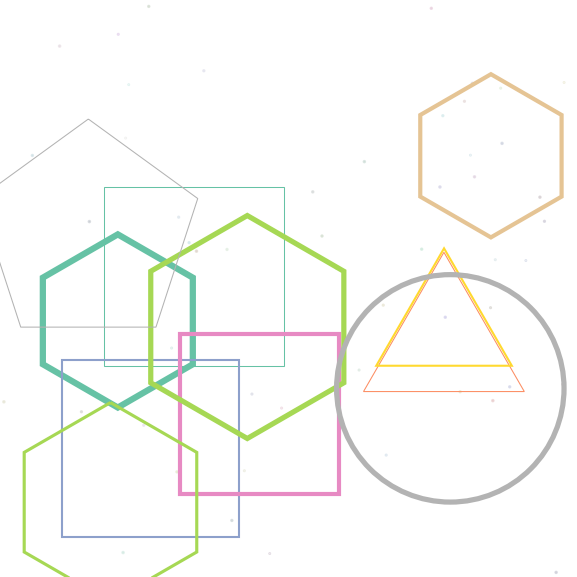[{"shape": "hexagon", "thickness": 3, "radius": 0.75, "center": [0.204, 0.443]}, {"shape": "square", "thickness": 0.5, "radius": 0.78, "center": [0.336, 0.52]}, {"shape": "triangle", "thickness": 0.5, "radius": 0.8, "center": [0.769, 0.401]}, {"shape": "square", "thickness": 1, "radius": 0.77, "center": [0.26, 0.222]}, {"shape": "square", "thickness": 2, "radius": 0.69, "center": [0.449, 0.282]}, {"shape": "hexagon", "thickness": 1.5, "radius": 0.86, "center": [0.191, 0.13]}, {"shape": "hexagon", "thickness": 2.5, "radius": 0.97, "center": [0.428, 0.433]}, {"shape": "triangle", "thickness": 1, "radius": 0.68, "center": [0.769, 0.434]}, {"shape": "hexagon", "thickness": 2, "radius": 0.71, "center": [0.85, 0.729]}, {"shape": "circle", "thickness": 2.5, "radius": 0.98, "center": [0.78, 0.327]}, {"shape": "pentagon", "thickness": 0.5, "radius": 1.0, "center": [0.153, 0.594]}]